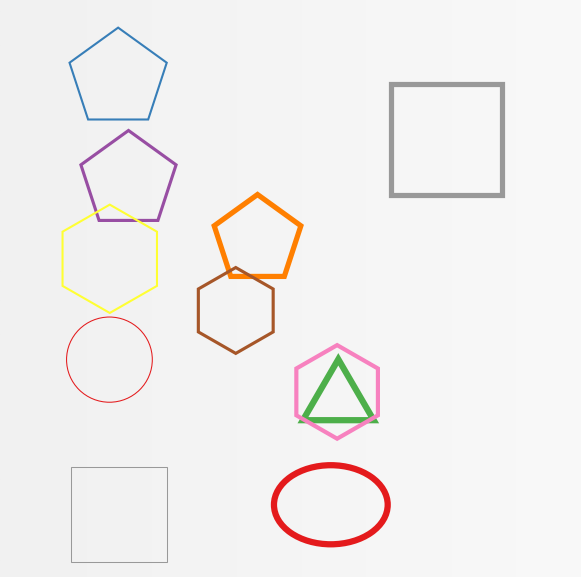[{"shape": "circle", "thickness": 0.5, "radius": 0.37, "center": [0.188, 0.376]}, {"shape": "oval", "thickness": 3, "radius": 0.49, "center": [0.569, 0.125]}, {"shape": "pentagon", "thickness": 1, "radius": 0.44, "center": [0.203, 0.863]}, {"shape": "triangle", "thickness": 3, "radius": 0.35, "center": [0.582, 0.307]}, {"shape": "pentagon", "thickness": 1.5, "radius": 0.43, "center": [0.221, 0.687]}, {"shape": "pentagon", "thickness": 2.5, "radius": 0.39, "center": [0.443, 0.584]}, {"shape": "hexagon", "thickness": 1, "radius": 0.47, "center": [0.189, 0.551]}, {"shape": "hexagon", "thickness": 1.5, "radius": 0.37, "center": [0.406, 0.462]}, {"shape": "hexagon", "thickness": 2, "radius": 0.41, "center": [0.58, 0.321]}, {"shape": "square", "thickness": 2.5, "radius": 0.48, "center": [0.768, 0.758]}, {"shape": "square", "thickness": 0.5, "radius": 0.41, "center": [0.205, 0.109]}]